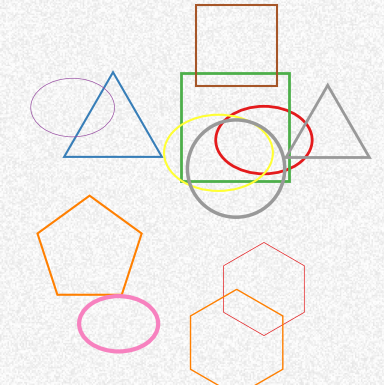[{"shape": "hexagon", "thickness": 0.5, "radius": 0.6, "center": [0.686, 0.249]}, {"shape": "oval", "thickness": 2, "radius": 0.63, "center": [0.686, 0.636]}, {"shape": "triangle", "thickness": 1.5, "radius": 0.73, "center": [0.294, 0.666]}, {"shape": "square", "thickness": 2, "radius": 0.7, "center": [0.611, 0.67]}, {"shape": "oval", "thickness": 0.5, "radius": 0.54, "center": [0.189, 0.721]}, {"shape": "pentagon", "thickness": 1.5, "radius": 0.71, "center": [0.233, 0.35]}, {"shape": "hexagon", "thickness": 1, "radius": 0.69, "center": [0.615, 0.11]}, {"shape": "oval", "thickness": 1.5, "radius": 0.71, "center": [0.567, 0.603]}, {"shape": "square", "thickness": 1.5, "radius": 0.53, "center": [0.614, 0.882]}, {"shape": "oval", "thickness": 3, "radius": 0.51, "center": [0.308, 0.159]}, {"shape": "triangle", "thickness": 2, "radius": 0.63, "center": [0.851, 0.653]}, {"shape": "circle", "thickness": 2.5, "radius": 0.63, "center": [0.613, 0.562]}]